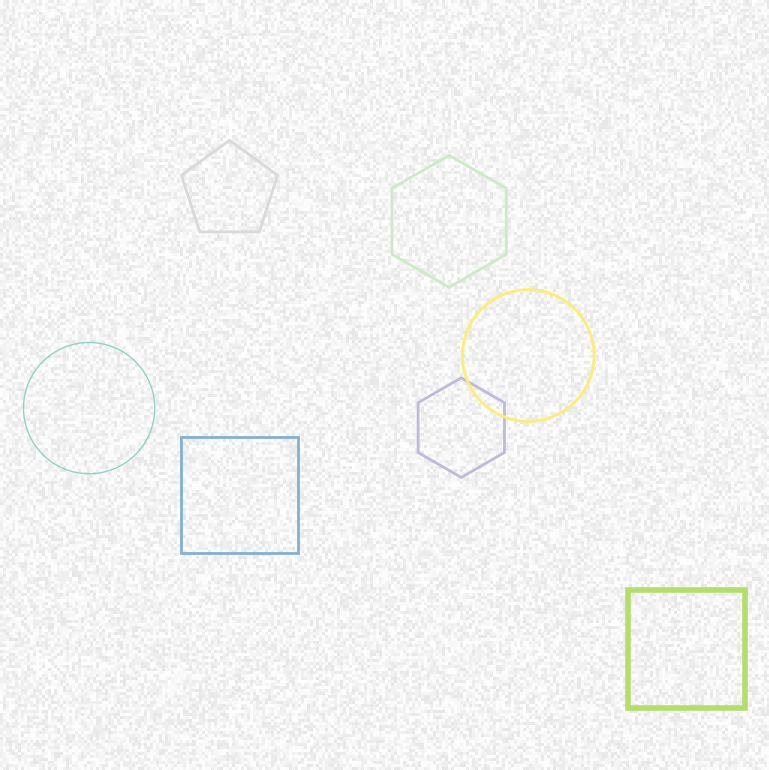[{"shape": "circle", "thickness": 0.5, "radius": 0.43, "center": [0.116, 0.47]}, {"shape": "hexagon", "thickness": 1, "radius": 0.32, "center": [0.599, 0.445]}, {"shape": "square", "thickness": 1, "radius": 0.38, "center": [0.311, 0.357]}, {"shape": "square", "thickness": 2, "radius": 0.38, "center": [0.892, 0.157]}, {"shape": "pentagon", "thickness": 1, "radius": 0.33, "center": [0.298, 0.752]}, {"shape": "hexagon", "thickness": 1, "radius": 0.43, "center": [0.583, 0.713]}, {"shape": "circle", "thickness": 1, "radius": 0.43, "center": [0.686, 0.538]}]